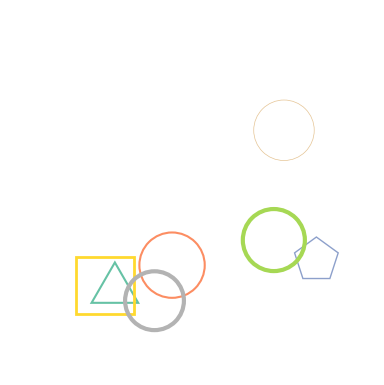[{"shape": "triangle", "thickness": 1.5, "radius": 0.35, "center": [0.298, 0.248]}, {"shape": "circle", "thickness": 1.5, "radius": 0.42, "center": [0.447, 0.311]}, {"shape": "pentagon", "thickness": 1, "radius": 0.3, "center": [0.822, 0.325]}, {"shape": "circle", "thickness": 3, "radius": 0.4, "center": [0.711, 0.376]}, {"shape": "square", "thickness": 2, "radius": 0.38, "center": [0.273, 0.258]}, {"shape": "circle", "thickness": 0.5, "radius": 0.39, "center": [0.738, 0.662]}, {"shape": "circle", "thickness": 3, "radius": 0.38, "center": [0.401, 0.219]}]